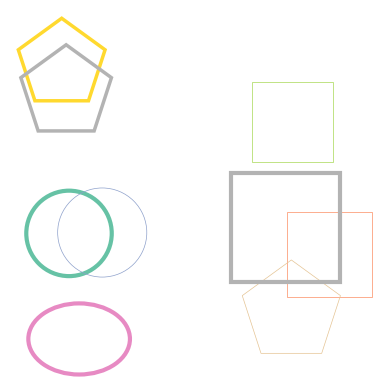[{"shape": "circle", "thickness": 3, "radius": 0.55, "center": [0.179, 0.394]}, {"shape": "square", "thickness": 0.5, "radius": 0.56, "center": [0.856, 0.339]}, {"shape": "circle", "thickness": 0.5, "radius": 0.58, "center": [0.266, 0.396]}, {"shape": "oval", "thickness": 3, "radius": 0.66, "center": [0.206, 0.12]}, {"shape": "square", "thickness": 0.5, "radius": 0.52, "center": [0.76, 0.683]}, {"shape": "pentagon", "thickness": 2.5, "radius": 0.59, "center": [0.16, 0.834]}, {"shape": "pentagon", "thickness": 0.5, "radius": 0.67, "center": [0.757, 0.191]}, {"shape": "square", "thickness": 3, "radius": 0.71, "center": [0.742, 0.408]}, {"shape": "pentagon", "thickness": 2.5, "radius": 0.62, "center": [0.172, 0.76]}]